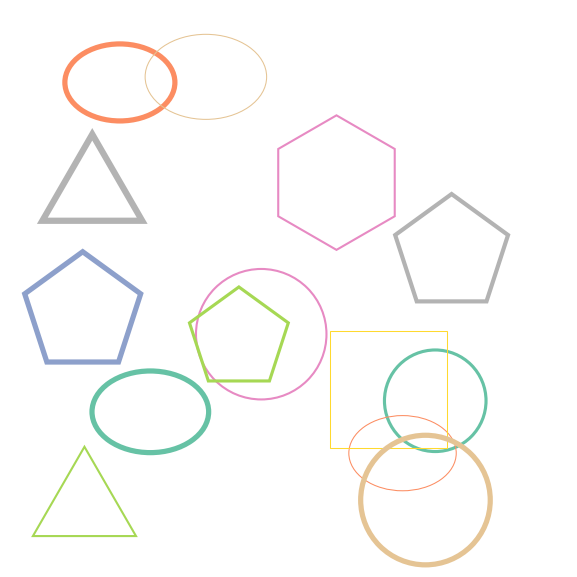[{"shape": "oval", "thickness": 2.5, "radius": 0.5, "center": [0.26, 0.286]}, {"shape": "circle", "thickness": 1.5, "radius": 0.44, "center": [0.754, 0.305]}, {"shape": "oval", "thickness": 0.5, "radius": 0.46, "center": [0.697, 0.214]}, {"shape": "oval", "thickness": 2.5, "radius": 0.48, "center": [0.208, 0.856]}, {"shape": "pentagon", "thickness": 2.5, "radius": 0.53, "center": [0.143, 0.458]}, {"shape": "circle", "thickness": 1, "radius": 0.56, "center": [0.452, 0.42]}, {"shape": "hexagon", "thickness": 1, "radius": 0.58, "center": [0.583, 0.683]}, {"shape": "triangle", "thickness": 1, "radius": 0.52, "center": [0.146, 0.122]}, {"shape": "pentagon", "thickness": 1.5, "radius": 0.45, "center": [0.414, 0.412]}, {"shape": "square", "thickness": 0.5, "radius": 0.51, "center": [0.673, 0.325]}, {"shape": "oval", "thickness": 0.5, "radius": 0.53, "center": [0.357, 0.866]}, {"shape": "circle", "thickness": 2.5, "radius": 0.56, "center": [0.737, 0.133]}, {"shape": "triangle", "thickness": 3, "radius": 0.5, "center": [0.16, 0.667]}, {"shape": "pentagon", "thickness": 2, "radius": 0.51, "center": [0.782, 0.56]}]